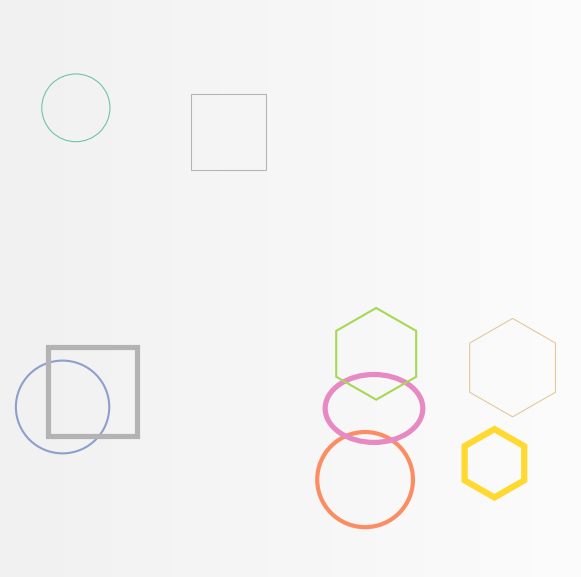[{"shape": "circle", "thickness": 0.5, "radius": 0.29, "center": [0.131, 0.812]}, {"shape": "circle", "thickness": 2, "radius": 0.41, "center": [0.628, 0.169]}, {"shape": "circle", "thickness": 1, "radius": 0.4, "center": [0.108, 0.294]}, {"shape": "oval", "thickness": 2.5, "radius": 0.42, "center": [0.643, 0.292]}, {"shape": "hexagon", "thickness": 1, "radius": 0.4, "center": [0.647, 0.386]}, {"shape": "hexagon", "thickness": 3, "radius": 0.3, "center": [0.851, 0.197]}, {"shape": "hexagon", "thickness": 0.5, "radius": 0.43, "center": [0.882, 0.363]}, {"shape": "square", "thickness": 0.5, "radius": 0.33, "center": [0.393, 0.771]}, {"shape": "square", "thickness": 2.5, "radius": 0.39, "center": [0.159, 0.322]}]